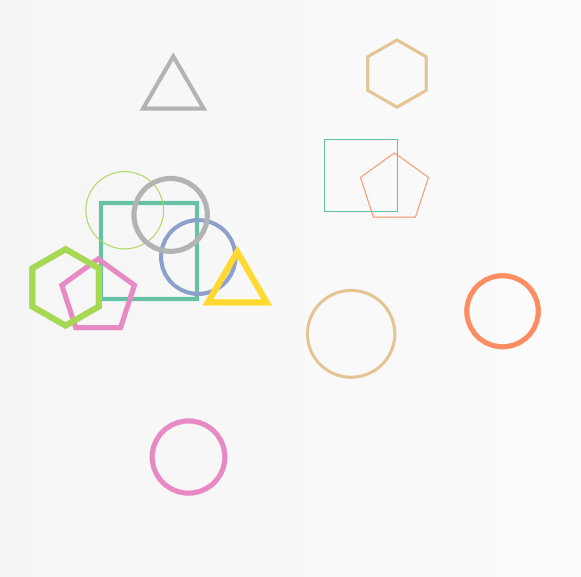[{"shape": "square", "thickness": 0.5, "radius": 0.31, "center": [0.619, 0.696]}, {"shape": "square", "thickness": 2, "radius": 0.41, "center": [0.256, 0.565]}, {"shape": "pentagon", "thickness": 0.5, "radius": 0.31, "center": [0.679, 0.673]}, {"shape": "circle", "thickness": 2.5, "radius": 0.31, "center": [0.865, 0.46]}, {"shape": "circle", "thickness": 2, "radius": 0.32, "center": [0.341, 0.554]}, {"shape": "circle", "thickness": 2.5, "radius": 0.31, "center": [0.324, 0.208]}, {"shape": "pentagon", "thickness": 2.5, "radius": 0.33, "center": [0.169, 0.485]}, {"shape": "circle", "thickness": 0.5, "radius": 0.33, "center": [0.215, 0.635]}, {"shape": "hexagon", "thickness": 3, "radius": 0.33, "center": [0.113, 0.501]}, {"shape": "triangle", "thickness": 3, "radius": 0.29, "center": [0.408, 0.505]}, {"shape": "circle", "thickness": 1.5, "radius": 0.38, "center": [0.604, 0.421]}, {"shape": "hexagon", "thickness": 1.5, "radius": 0.29, "center": [0.683, 0.872]}, {"shape": "triangle", "thickness": 2, "radius": 0.3, "center": [0.298, 0.841]}, {"shape": "circle", "thickness": 2.5, "radius": 0.32, "center": [0.294, 0.627]}]